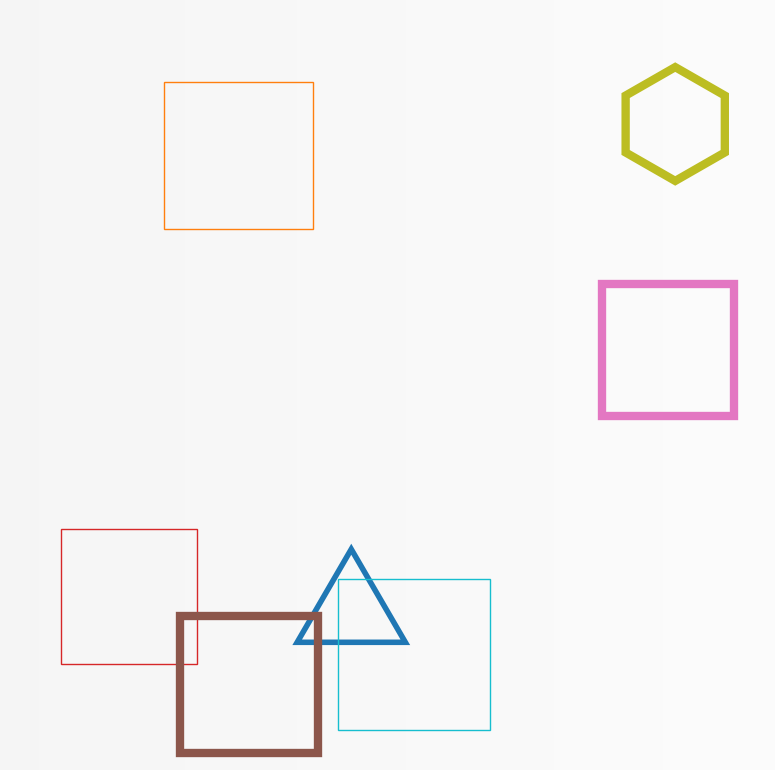[{"shape": "triangle", "thickness": 2, "radius": 0.4, "center": [0.453, 0.206]}, {"shape": "square", "thickness": 0.5, "radius": 0.48, "center": [0.307, 0.798]}, {"shape": "square", "thickness": 0.5, "radius": 0.44, "center": [0.167, 0.225]}, {"shape": "square", "thickness": 3, "radius": 0.44, "center": [0.321, 0.111]}, {"shape": "square", "thickness": 3, "radius": 0.43, "center": [0.862, 0.545]}, {"shape": "hexagon", "thickness": 3, "radius": 0.37, "center": [0.871, 0.839]}, {"shape": "square", "thickness": 0.5, "radius": 0.49, "center": [0.534, 0.15]}]